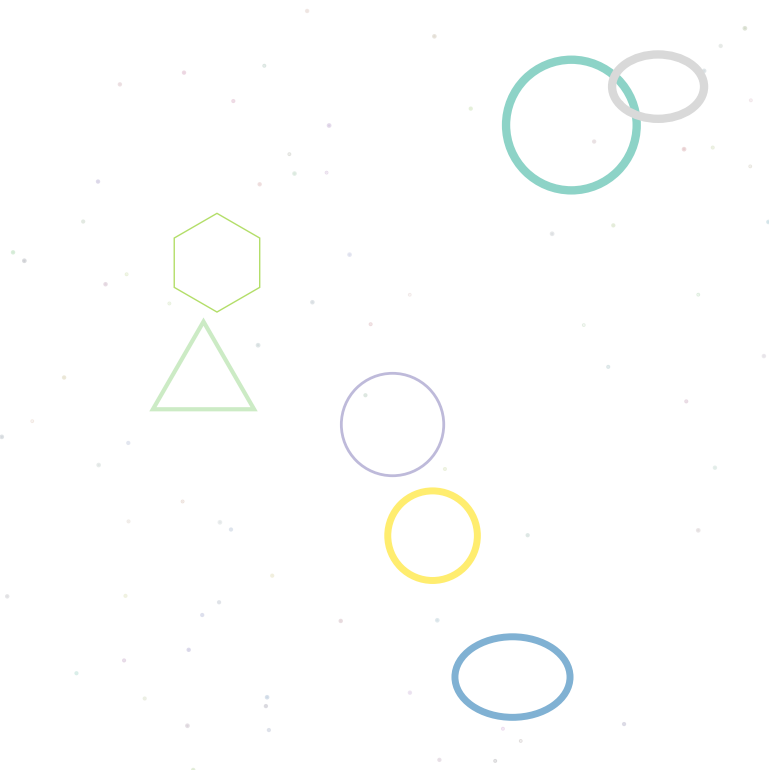[{"shape": "circle", "thickness": 3, "radius": 0.42, "center": [0.742, 0.838]}, {"shape": "circle", "thickness": 1, "radius": 0.33, "center": [0.51, 0.449]}, {"shape": "oval", "thickness": 2.5, "radius": 0.37, "center": [0.666, 0.121]}, {"shape": "hexagon", "thickness": 0.5, "radius": 0.32, "center": [0.282, 0.659]}, {"shape": "oval", "thickness": 3, "radius": 0.3, "center": [0.855, 0.887]}, {"shape": "triangle", "thickness": 1.5, "radius": 0.38, "center": [0.264, 0.506]}, {"shape": "circle", "thickness": 2.5, "radius": 0.29, "center": [0.562, 0.304]}]